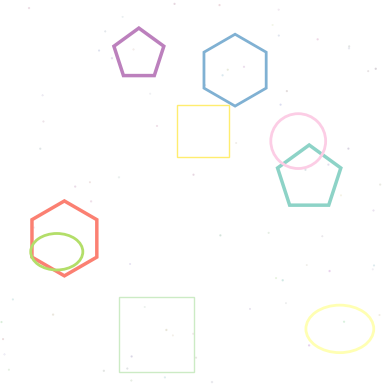[{"shape": "pentagon", "thickness": 2.5, "radius": 0.43, "center": [0.803, 0.537]}, {"shape": "oval", "thickness": 2, "radius": 0.44, "center": [0.883, 0.146]}, {"shape": "hexagon", "thickness": 2.5, "radius": 0.49, "center": [0.167, 0.381]}, {"shape": "hexagon", "thickness": 2, "radius": 0.47, "center": [0.611, 0.818]}, {"shape": "oval", "thickness": 2, "radius": 0.34, "center": [0.147, 0.346]}, {"shape": "circle", "thickness": 2, "radius": 0.36, "center": [0.775, 0.634]}, {"shape": "pentagon", "thickness": 2.5, "radius": 0.34, "center": [0.361, 0.859]}, {"shape": "square", "thickness": 1, "radius": 0.48, "center": [0.407, 0.131]}, {"shape": "square", "thickness": 1, "radius": 0.34, "center": [0.528, 0.66]}]